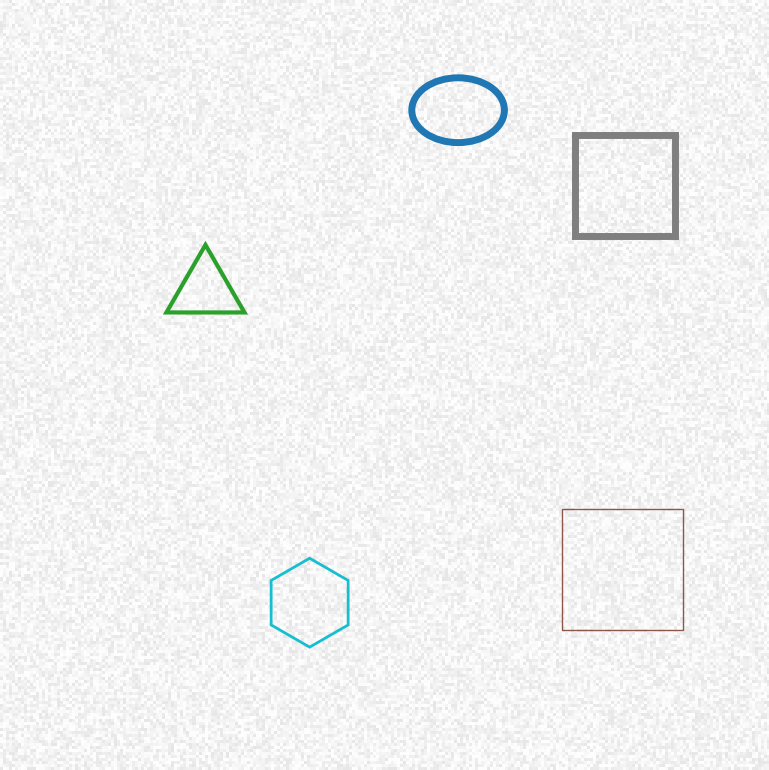[{"shape": "oval", "thickness": 2.5, "radius": 0.3, "center": [0.595, 0.857]}, {"shape": "triangle", "thickness": 1.5, "radius": 0.29, "center": [0.267, 0.623]}, {"shape": "square", "thickness": 0.5, "radius": 0.39, "center": [0.808, 0.26]}, {"shape": "square", "thickness": 2.5, "radius": 0.33, "center": [0.812, 0.759]}, {"shape": "hexagon", "thickness": 1, "radius": 0.29, "center": [0.402, 0.217]}]